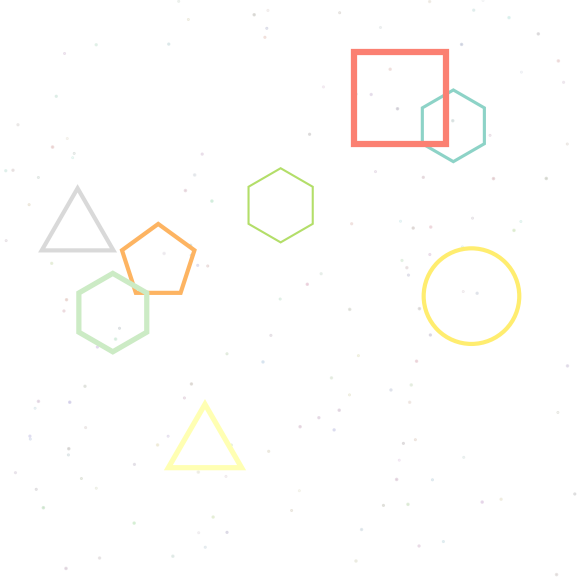[{"shape": "hexagon", "thickness": 1.5, "radius": 0.31, "center": [0.785, 0.781]}, {"shape": "triangle", "thickness": 2.5, "radius": 0.37, "center": [0.355, 0.226]}, {"shape": "square", "thickness": 3, "radius": 0.4, "center": [0.693, 0.829]}, {"shape": "pentagon", "thickness": 2, "radius": 0.33, "center": [0.274, 0.545]}, {"shape": "hexagon", "thickness": 1, "radius": 0.32, "center": [0.486, 0.644]}, {"shape": "triangle", "thickness": 2, "radius": 0.36, "center": [0.134, 0.601]}, {"shape": "hexagon", "thickness": 2.5, "radius": 0.34, "center": [0.195, 0.458]}, {"shape": "circle", "thickness": 2, "radius": 0.41, "center": [0.816, 0.486]}]